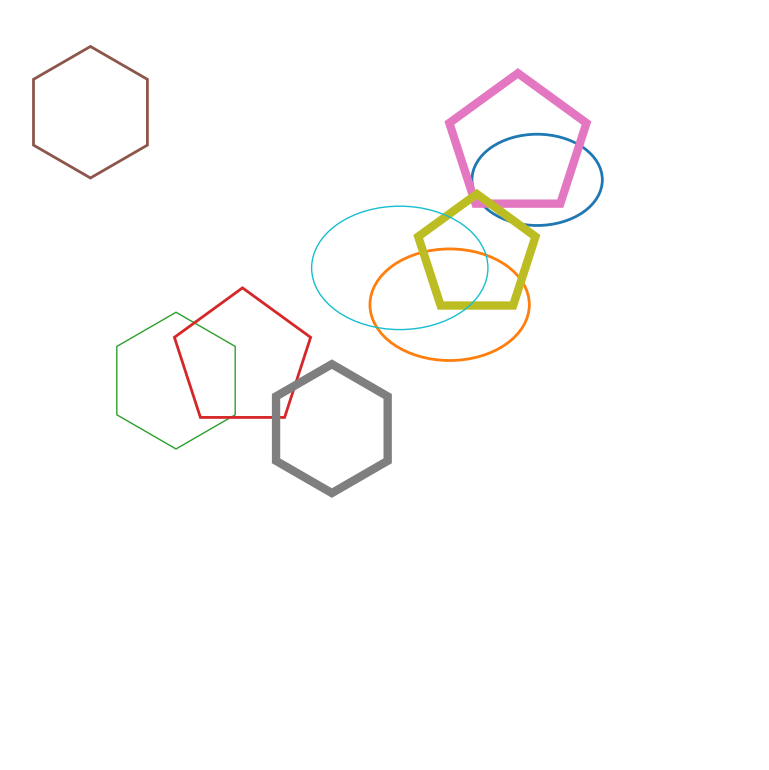[{"shape": "oval", "thickness": 1, "radius": 0.42, "center": [0.698, 0.766]}, {"shape": "oval", "thickness": 1, "radius": 0.52, "center": [0.584, 0.604]}, {"shape": "hexagon", "thickness": 0.5, "radius": 0.44, "center": [0.229, 0.506]}, {"shape": "pentagon", "thickness": 1, "radius": 0.47, "center": [0.315, 0.533]}, {"shape": "hexagon", "thickness": 1, "radius": 0.43, "center": [0.117, 0.854]}, {"shape": "pentagon", "thickness": 3, "radius": 0.47, "center": [0.673, 0.811]}, {"shape": "hexagon", "thickness": 3, "radius": 0.42, "center": [0.431, 0.443]}, {"shape": "pentagon", "thickness": 3, "radius": 0.4, "center": [0.619, 0.668]}, {"shape": "oval", "thickness": 0.5, "radius": 0.57, "center": [0.519, 0.652]}]